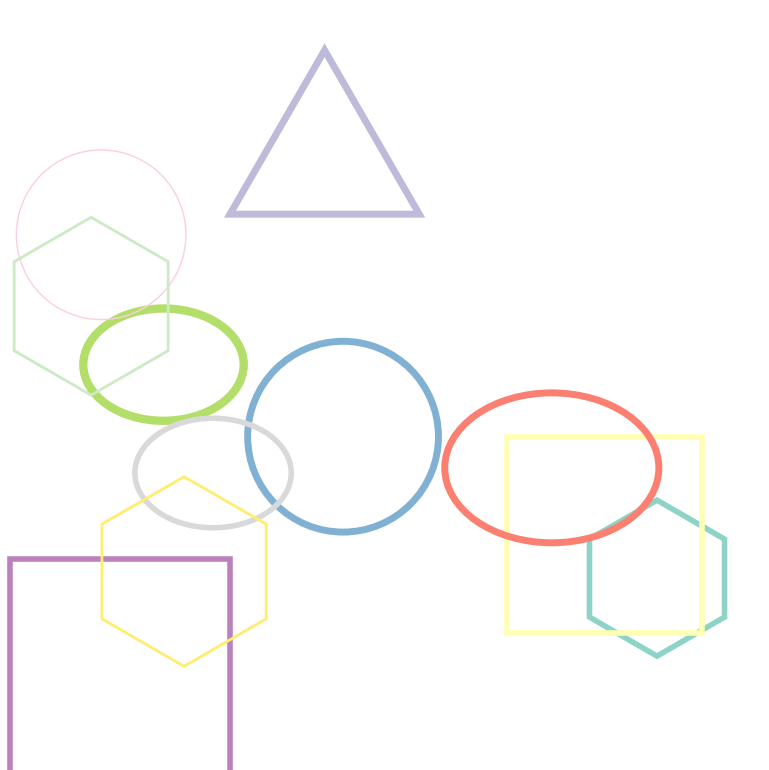[{"shape": "hexagon", "thickness": 2, "radius": 0.51, "center": [0.853, 0.249]}, {"shape": "square", "thickness": 2, "radius": 0.63, "center": [0.785, 0.305]}, {"shape": "triangle", "thickness": 2.5, "radius": 0.71, "center": [0.422, 0.793]}, {"shape": "oval", "thickness": 2.5, "radius": 0.7, "center": [0.717, 0.392]}, {"shape": "circle", "thickness": 2.5, "radius": 0.62, "center": [0.446, 0.433]}, {"shape": "oval", "thickness": 3, "radius": 0.52, "center": [0.212, 0.526]}, {"shape": "circle", "thickness": 0.5, "radius": 0.55, "center": [0.131, 0.695]}, {"shape": "oval", "thickness": 2, "radius": 0.51, "center": [0.277, 0.386]}, {"shape": "square", "thickness": 2, "radius": 0.71, "center": [0.155, 0.132]}, {"shape": "hexagon", "thickness": 1, "radius": 0.58, "center": [0.118, 0.602]}, {"shape": "hexagon", "thickness": 1, "radius": 0.62, "center": [0.239, 0.258]}]